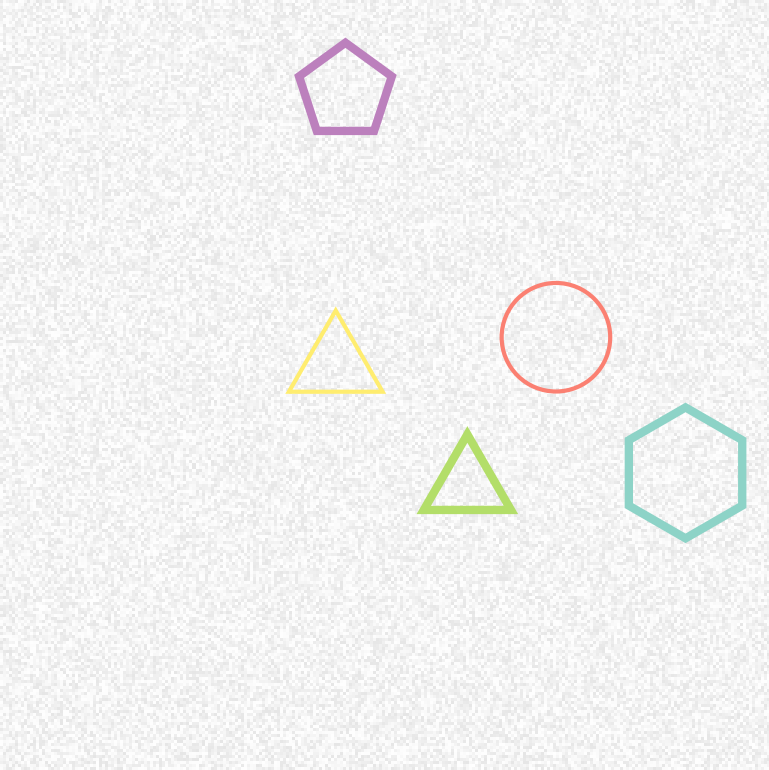[{"shape": "hexagon", "thickness": 3, "radius": 0.43, "center": [0.89, 0.386]}, {"shape": "circle", "thickness": 1.5, "radius": 0.35, "center": [0.722, 0.562]}, {"shape": "triangle", "thickness": 3, "radius": 0.33, "center": [0.607, 0.37]}, {"shape": "pentagon", "thickness": 3, "radius": 0.32, "center": [0.449, 0.881]}, {"shape": "triangle", "thickness": 1.5, "radius": 0.35, "center": [0.436, 0.526]}]